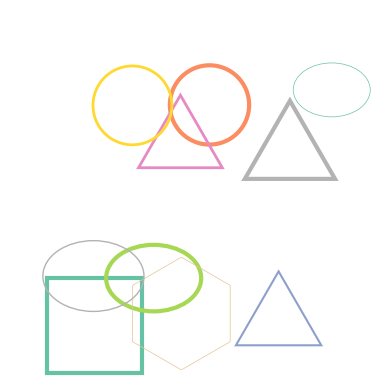[{"shape": "oval", "thickness": 0.5, "radius": 0.5, "center": [0.862, 0.767]}, {"shape": "square", "thickness": 3, "radius": 0.62, "center": [0.246, 0.155]}, {"shape": "circle", "thickness": 3, "radius": 0.51, "center": [0.544, 0.727]}, {"shape": "triangle", "thickness": 1.5, "radius": 0.64, "center": [0.724, 0.167]}, {"shape": "triangle", "thickness": 2, "radius": 0.63, "center": [0.469, 0.627]}, {"shape": "oval", "thickness": 3, "radius": 0.62, "center": [0.399, 0.278]}, {"shape": "circle", "thickness": 2, "radius": 0.51, "center": [0.344, 0.726]}, {"shape": "hexagon", "thickness": 0.5, "radius": 0.73, "center": [0.471, 0.186]}, {"shape": "triangle", "thickness": 3, "radius": 0.68, "center": [0.753, 0.603]}, {"shape": "oval", "thickness": 1, "radius": 0.66, "center": [0.243, 0.283]}]